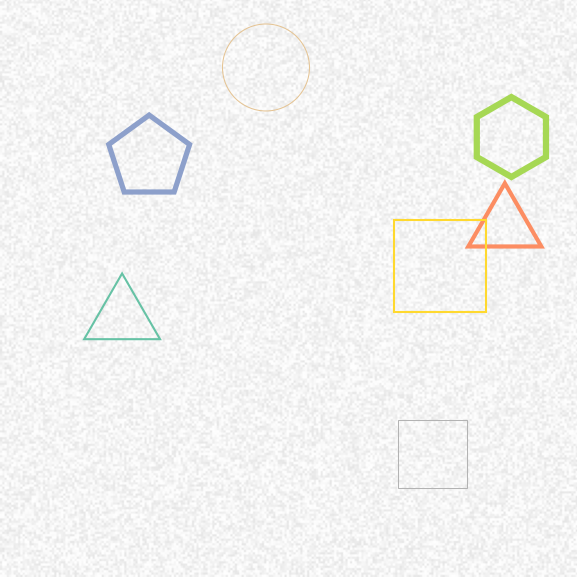[{"shape": "triangle", "thickness": 1, "radius": 0.38, "center": [0.211, 0.45]}, {"shape": "triangle", "thickness": 2, "radius": 0.36, "center": [0.874, 0.609]}, {"shape": "pentagon", "thickness": 2.5, "radius": 0.37, "center": [0.258, 0.726]}, {"shape": "hexagon", "thickness": 3, "radius": 0.35, "center": [0.886, 0.762]}, {"shape": "square", "thickness": 1, "radius": 0.4, "center": [0.762, 0.538]}, {"shape": "circle", "thickness": 0.5, "radius": 0.38, "center": [0.461, 0.882]}, {"shape": "square", "thickness": 0.5, "radius": 0.3, "center": [0.749, 0.213]}]